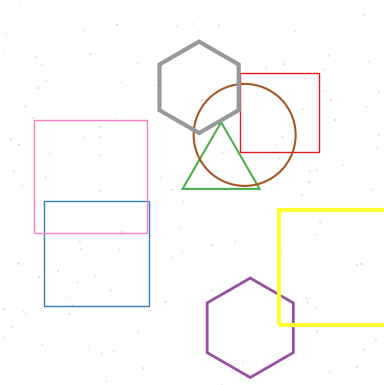[{"shape": "square", "thickness": 1, "radius": 0.51, "center": [0.726, 0.708]}, {"shape": "square", "thickness": 1, "radius": 0.68, "center": [0.25, 0.341]}, {"shape": "triangle", "thickness": 1.5, "radius": 0.58, "center": [0.574, 0.567]}, {"shape": "hexagon", "thickness": 2, "radius": 0.65, "center": [0.65, 0.149]}, {"shape": "square", "thickness": 3, "radius": 0.75, "center": [0.874, 0.305]}, {"shape": "circle", "thickness": 1.5, "radius": 0.66, "center": [0.635, 0.65]}, {"shape": "square", "thickness": 1, "radius": 0.73, "center": [0.236, 0.541]}, {"shape": "hexagon", "thickness": 3, "radius": 0.59, "center": [0.517, 0.773]}]